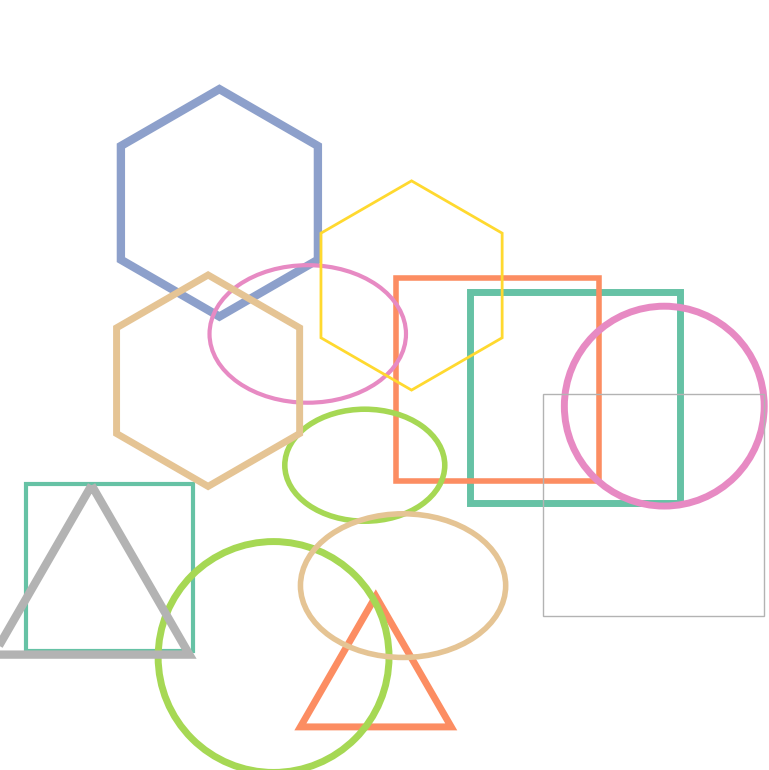[{"shape": "square", "thickness": 2.5, "radius": 0.68, "center": [0.747, 0.484]}, {"shape": "square", "thickness": 1.5, "radius": 0.54, "center": [0.142, 0.263]}, {"shape": "triangle", "thickness": 2.5, "radius": 0.57, "center": [0.488, 0.113]}, {"shape": "square", "thickness": 2, "radius": 0.66, "center": [0.646, 0.507]}, {"shape": "hexagon", "thickness": 3, "radius": 0.74, "center": [0.285, 0.737]}, {"shape": "circle", "thickness": 2.5, "radius": 0.65, "center": [0.863, 0.473]}, {"shape": "oval", "thickness": 1.5, "radius": 0.64, "center": [0.4, 0.566]}, {"shape": "circle", "thickness": 2.5, "radius": 0.75, "center": [0.355, 0.147]}, {"shape": "oval", "thickness": 2, "radius": 0.52, "center": [0.474, 0.396]}, {"shape": "hexagon", "thickness": 1, "radius": 0.68, "center": [0.534, 0.629]}, {"shape": "oval", "thickness": 2, "radius": 0.67, "center": [0.523, 0.239]}, {"shape": "hexagon", "thickness": 2.5, "radius": 0.69, "center": [0.27, 0.506]}, {"shape": "square", "thickness": 0.5, "radius": 0.72, "center": [0.849, 0.344]}, {"shape": "triangle", "thickness": 3, "radius": 0.73, "center": [0.119, 0.223]}]